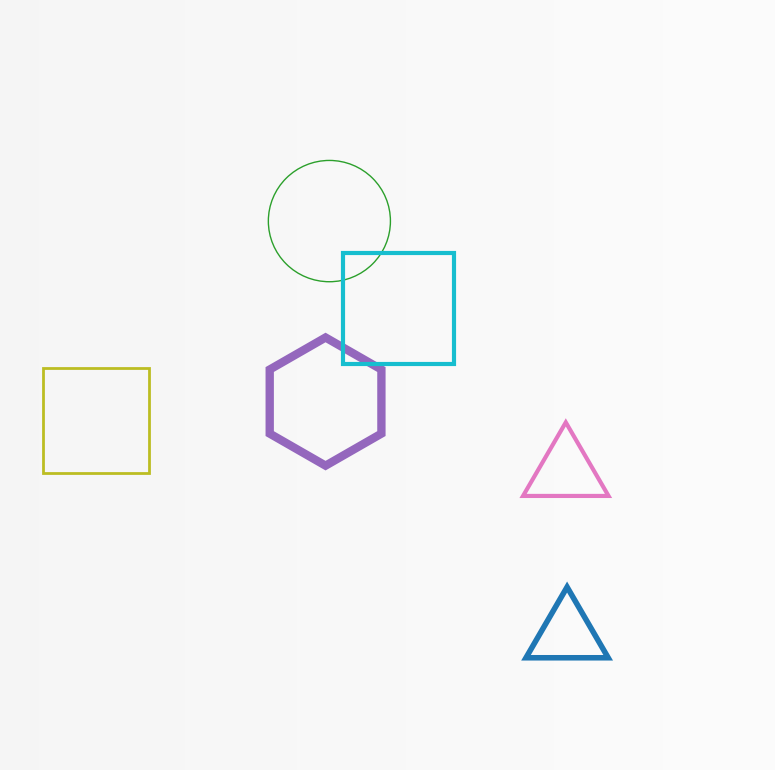[{"shape": "triangle", "thickness": 2, "radius": 0.31, "center": [0.732, 0.176]}, {"shape": "circle", "thickness": 0.5, "radius": 0.39, "center": [0.425, 0.713]}, {"shape": "hexagon", "thickness": 3, "radius": 0.42, "center": [0.42, 0.478]}, {"shape": "triangle", "thickness": 1.5, "radius": 0.32, "center": [0.73, 0.388]}, {"shape": "square", "thickness": 1, "radius": 0.34, "center": [0.124, 0.454]}, {"shape": "square", "thickness": 1.5, "radius": 0.36, "center": [0.514, 0.599]}]